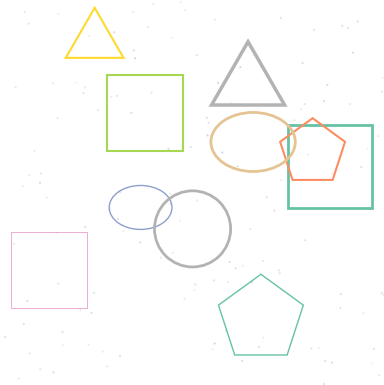[{"shape": "pentagon", "thickness": 1, "radius": 0.58, "center": [0.678, 0.172]}, {"shape": "square", "thickness": 2, "radius": 0.54, "center": [0.857, 0.567]}, {"shape": "pentagon", "thickness": 1.5, "radius": 0.44, "center": [0.812, 0.604]}, {"shape": "oval", "thickness": 1, "radius": 0.41, "center": [0.365, 0.461]}, {"shape": "square", "thickness": 0.5, "radius": 0.5, "center": [0.128, 0.299]}, {"shape": "square", "thickness": 1.5, "radius": 0.49, "center": [0.377, 0.706]}, {"shape": "triangle", "thickness": 1.5, "radius": 0.43, "center": [0.246, 0.893]}, {"shape": "oval", "thickness": 2, "radius": 0.55, "center": [0.657, 0.631]}, {"shape": "circle", "thickness": 2, "radius": 0.49, "center": [0.5, 0.405]}, {"shape": "triangle", "thickness": 2.5, "radius": 0.55, "center": [0.644, 0.782]}]